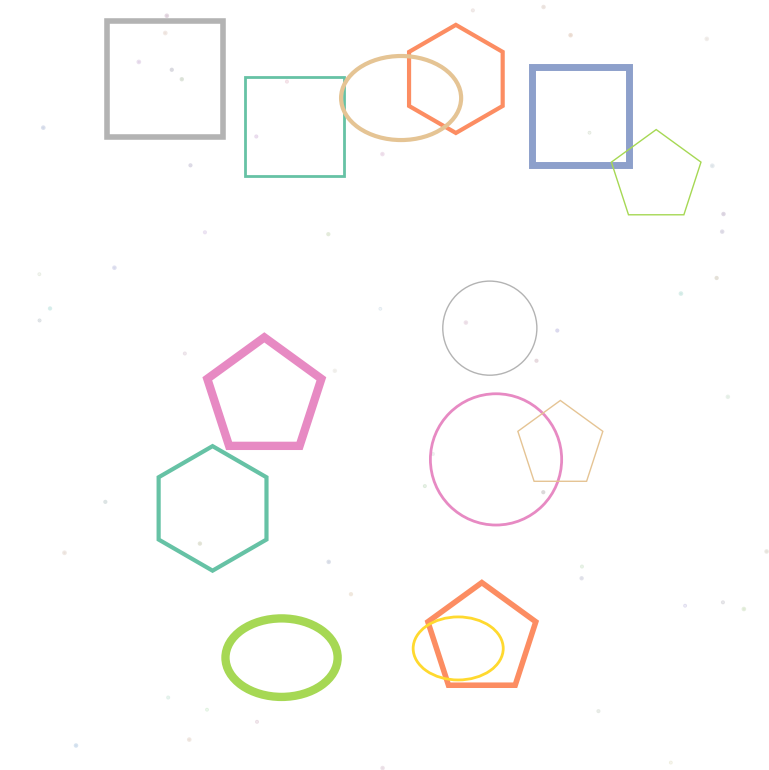[{"shape": "hexagon", "thickness": 1.5, "radius": 0.4, "center": [0.276, 0.34]}, {"shape": "square", "thickness": 1, "radius": 0.32, "center": [0.382, 0.836]}, {"shape": "pentagon", "thickness": 2, "radius": 0.37, "center": [0.626, 0.17]}, {"shape": "hexagon", "thickness": 1.5, "radius": 0.35, "center": [0.592, 0.898]}, {"shape": "square", "thickness": 2.5, "radius": 0.32, "center": [0.754, 0.849]}, {"shape": "pentagon", "thickness": 3, "radius": 0.39, "center": [0.343, 0.484]}, {"shape": "circle", "thickness": 1, "radius": 0.43, "center": [0.644, 0.403]}, {"shape": "pentagon", "thickness": 0.5, "radius": 0.31, "center": [0.852, 0.771]}, {"shape": "oval", "thickness": 3, "radius": 0.36, "center": [0.366, 0.146]}, {"shape": "oval", "thickness": 1, "radius": 0.29, "center": [0.595, 0.158]}, {"shape": "pentagon", "thickness": 0.5, "radius": 0.29, "center": [0.728, 0.422]}, {"shape": "oval", "thickness": 1.5, "radius": 0.39, "center": [0.521, 0.873]}, {"shape": "circle", "thickness": 0.5, "radius": 0.31, "center": [0.636, 0.574]}, {"shape": "square", "thickness": 2, "radius": 0.38, "center": [0.214, 0.897]}]